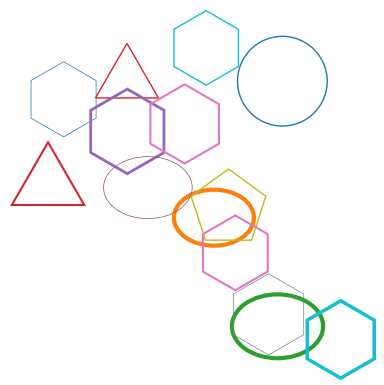[{"shape": "circle", "thickness": 1, "radius": 0.58, "center": [0.733, 0.789]}, {"shape": "hexagon", "thickness": 0.5, "radius": 0.49, "center": [0.165, 0.742]}, {"shape": "oval", "thickness": 3, "radius": 0.52, "center": [0.556, 0.435]}, {"shape": "oval", "thickness": 3, "radius": 0.59, "center": [0.721, 0.152]}, {"shape": "triangle", "thickness": 1.5, "radius": 0.54, "center": [0.125, 0.522]}, {"shape": "triangle", "thickness": 1, "radius": 0.47, "center": [0.33, 0.793]}, {"shape": "hexagon", "thickness": 2, "radius": 0.55, "center": [0.331, 0.659]}, {"shape": "oval", "thickness": 0.5, "radius": 0.58, "center": [0.384, 0.513]}, {"shape": "hexagon", "thickness": 1.5, "radius": 0.51, "center": [0.48, 0.678]}, {"shape": "hexagon", "thickness": 1.5, "radius": 0.49, "center": [0.611, 0.343]}, {"shape": "hexagon", "thickness": 0.5, "radius": 0.53, "center": [0.697, 0.183]}, {"shape": "pentagon", "thickness": 1, "radius": 0.51, "center": [0.594, 0.459]}, {"shape": "hexagon", "thickness": 2.5, "radius": 0.5, "center": [0.885, 0.118]}, {"shape": "hexagon", "thickness": 1, "radius": 0.48, "center": [0.535, 0.876]}]